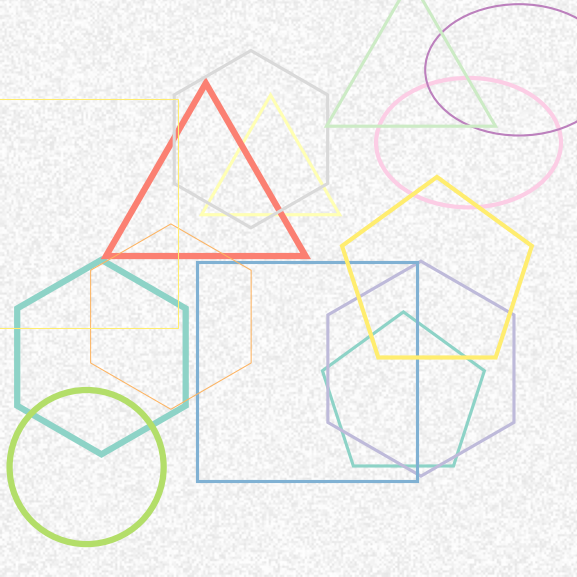[{"shape": "hexagon", "thickness": 3, "radius": 0.84, "center": [0.176, 0.381]}, {"shape": "pentagon", "thickness": 1.5, "radius": 0.74, "center": [0.699, 0.312]}, {"shape": "triangle", "thickness": 1.5, "radius": 0.69, "center": [0.469, 0.696]}, {"shape": "hexagon", "thickness": 1.5, "radius": 0.93, "center": [0.729, 0.361]}, {"shape": "triangle", "thickness": 3, "radius": 1.0, "center": [0.356, 0.656]}, {"shape": "square", "thickness": 1.5, "radius": 0.95, "center": [0.531, 0.356]}, {"shape": "hexagon", "thickness": 0.5, "radius": 0.8, "center": [0.296, 0.451]}, {"shape": "circle", "thickness": 3, "radius": 0.67, "center": [0.15, 0.19]}, {"shape": "oval", "thickness": 2, "radius": 0.8, "center": [0.811, 0.752]}, {"shape": "hexagon", "thickness": 1.5, "radius": 0.77, "center": [0.435, 0.758]}, {"shape": "oval", "thickness": 1, "radius": 0.81, "center": [0.899, 0.878]}, {"shape": "triangle", "thickness": 1.5, "radius": 0.84, "center": [0.712, 0.865]}, {"shape": "pentagon", "thickness": 2, "radius": 0.86, "center": [0.757, 0.52]}, {"shape": "square", "thickness": 0.5, "radius": 0.99, "center": [0.111, 0.63]}]